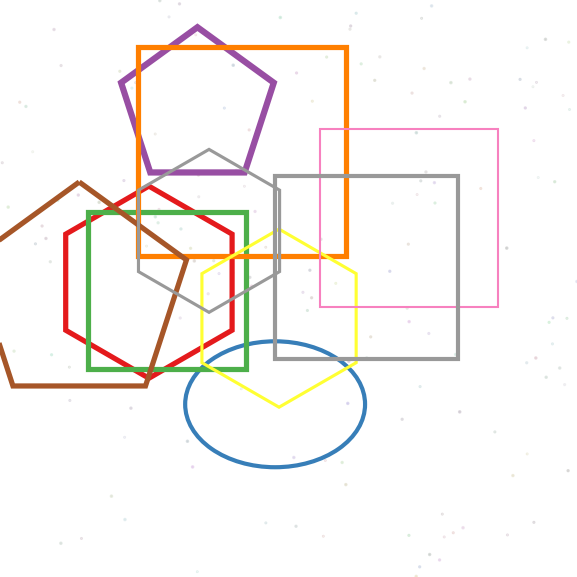[{"shape": "hexagon", "thickness": 2.5, "radius": 0.83, "center": [0.258, 0.511]}, {"shape": "oval", "thickness": 2, "radius": 0.78, "center": [0.476, 0.299]}, {"shape": "square", "thickness": 2.5, "radius": 0.68, "center": [0.289, 0.496]}, {"shape": "pentagon", "thickness": 3, "radius": 0.69, "center": [0.342, 0.813]}, {"shape": "square", "thickness": 2.5, "radius": 0.9, "center": [0.419, 0.737]}, {"shape": "hexagon", "thickness": 1.5, "radius": 0.77, "center": [0.483, 0.448]}, {"shape": "pentagon", "thickness": 2.5, "radius": 0.98, "center": [0.137, 0.489]}, {"shape": "square", "thickness": 1, "radius": 0.77, "center": [0.709, 0.622]}, {"shape": "hexagon", "thickness": 1.5, "radius": 0.71, "center": [0.362, 0.599]}, {"shape": "square", "thickness": 2, "radius": 0.79, "center": [0.635, 0.536]}]